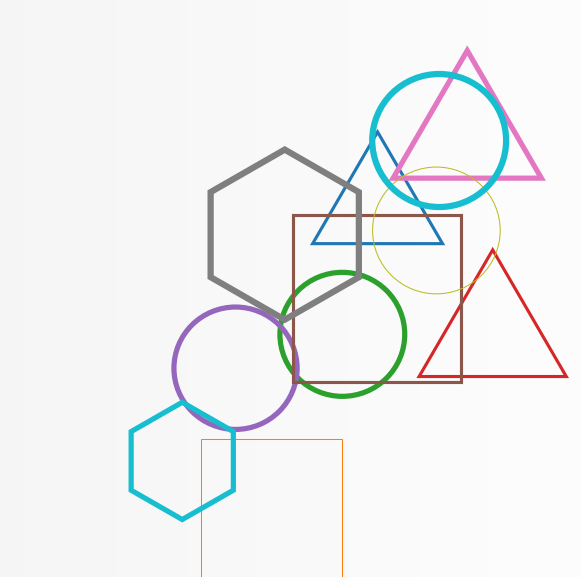[{"shape": "triangle", "thickness": 1.5, "radius": 0.64, "center": [0.65, 0.642]}, {"shape": "square", "thickness": 0.5, "radius": 0.61, "center": [0.467, 0.117]}, {"shape": "circle", "thickness": 2.5, "radius": 0.54, "center": [0.589, 0.42]}, {"shape": "triangle", "thickness": 1.5, "radius": 0.73, "center": [0.848, 0.42]}, {"shape": "circle", "thickness": 2.5, "radius": 0.53, "center": [0.405, 0.362]}, {"shape": "square", "thickness": 1.5, "radius": 0.72, "center": [0.649, 0.482]}, {"shape": "triangle", "thickness": 2.5, "radius": 0.74, "center": [0.804, 0.764]}, {"shape": "hexagon", "thickness": 3, "radius": 0.74, "center": [0.49, 0.593]}, {"shape": "circle", "thickness": 0.5, "radius": 0.55, "center": [0.751, 0.6]}, {"shape": "hexagon", "thickness": 2.5, "radius": 0.51, "center": [0.314, 0.201]}, {"shape": "circle", "thickness": 3, "radius": 0.58, "center": [0.756, 0.756]}]